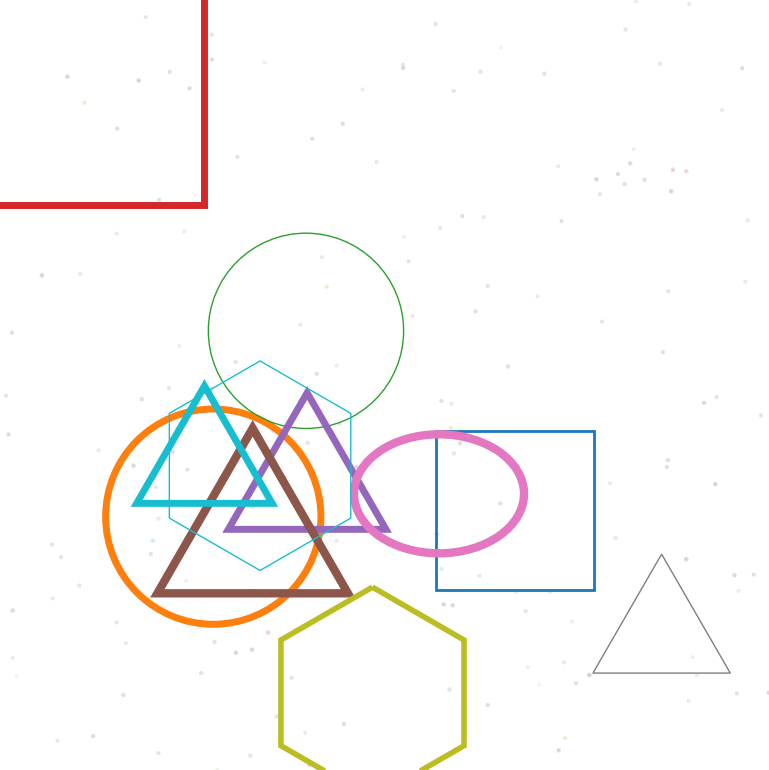[{"shape": "square", "thickness": 1, "radius": 0.51, "center": [0.669, 0.337]}, {"shape": "circle", "thickness": 2.5, "radius": 0.7, "center": [0.277, 0.329]}, {"shape": "circle", "thickness": 0.5, "radius": 0.63, "center": [0.397, 0.57]}, {"shape": "square", "thickness": 2.5, "radius": 0.7, "center": [0.125, 0.873]}, {"shape": "triangle", "thickness": 2.5, "radius": 0.59, "center": [0.399, 0.372]}, {"shape": "triangle", "thickness": 3, "radius": 0.71, "center": [0.328, 0.301]}, {"shape": "oval", "thickness": 3, "radius": 0.55, "center": [0.57, 0.359]}, {"shape": "triangle", "thickness": 0.5, "radius": 0.51, "center": [0.859, 0.177]}, {"shape": "hexagon", "thickness": 2, "radius": 0.69, "center": [0.484, 0.1]}, {"shape": "triangle", "thickness": 2.5, "radius": 0.51, "center": [0.266, 0.397]}, {"shape": "hexagon", "thickness": 0.5, "radius": 0.68, "center": [0.338, 0.395]}]